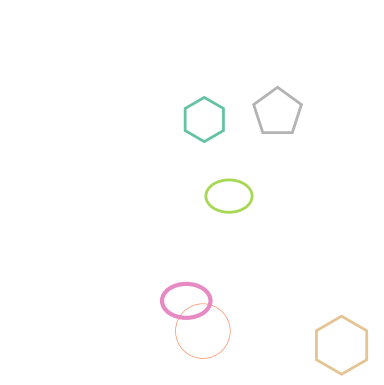[{"shape": "hexagon", "thickness": 2, "radius": 0.29, "center": [0.531, 0.69]}, {"shape": "circle", "thickness": 0.5, "radius": 0.36, "center": [0.527, 0.14]}, {"shape": "oval", "thickness": 3, "radius": 0.32, "center": [0.484, 0.219]}, {"shape": "oval", "thickness": 2, "radius": 0.3, "center": [0.595, 0.491]}, {"shape": "hexagon", "thickness": 2, "radius": 0.38, "center": [0.887, 0.103]}, {"shape": "pentagon", "thickness": 2, "radius": 0.33, "center": [0.721, 0.708]}]